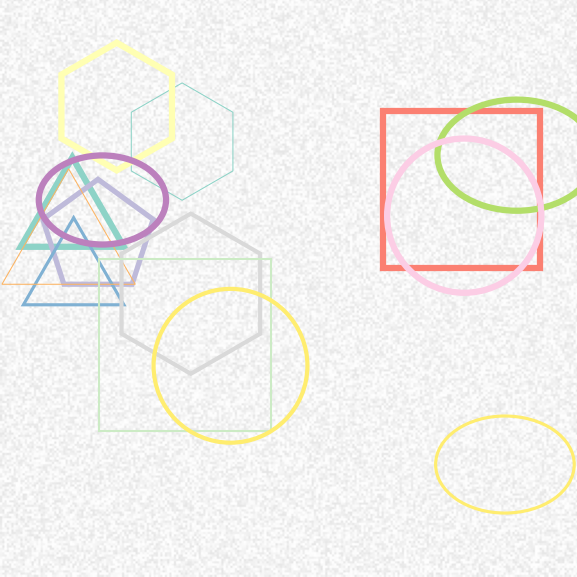[{"shape": "triangle", "thickness": 3, "radius": 0.52, "center": [0.125, 0.623]}, {"shape": "hexagon", "thickness": 0.5, "radius": 0.51, "center": [0.315, 0.754]}, {"shape": "hexagon", "thickness": 3, "radius": 0.55, "center": [0.202, 0.815]}, {"shape": "pentagon", "thickness": 2.5, "radius": 0.5, "center": [0.17, 0.588]}, {"shape": "square", "thickness": 3, "radius": 0.68, "center": [0.8, 0.671]}, {"shape": "triangle", "thickness": 1.5, "radius": 0.5, "center": [0.128, 0.522]}, {"shape": "triangle", "thickness": 0.5, "radius": 0.67, "center": [0.119, 0.574]}, {"shape": "oval", "thickness": 3, "radius": 0.69, "center": [0.895, 0.73]}, {"shape": "circle", "thickness": 3, "radius": 0.67, "center": [0.804, 0.626]}, {"shape": "hexagon", "thickness": 2, "radius": 0.69, "center": [0.33, 0.491]}, {"shape": "oval", "thickness": 3, "radius": 0.55, "center": [0.177, 0.653]}, {"shape": "square", "thickness": 1, "radius": 0.75, "center": [0.32, 0.402]}, {"shape": "circle", "thickness": 2, "radius": 0.67, "center": [0.399, 0.366]}, {"shape": "oval", "thickness": 1.5, "radius": 0.6, "center": [0.874, 0.195]}]